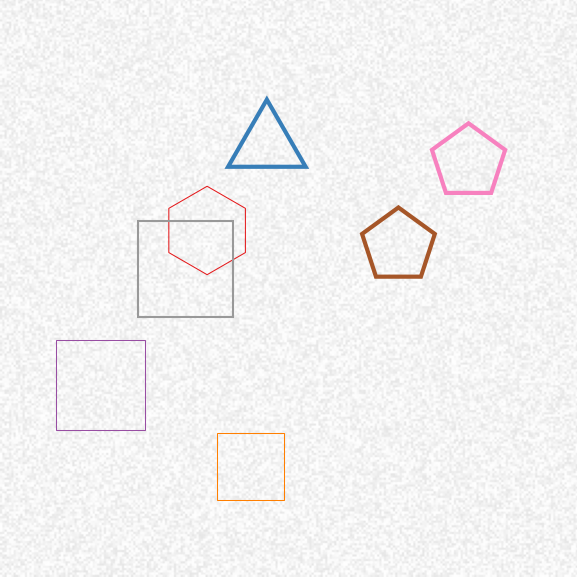[{"shape": "hexagon", "thickness": 0.5, "radius": 0.38, "center": [0.359, 0.6]}, {"shape": "triangle", "thickness": 2, "radius": 0.39, "center": [0.462, 0.749]}, {"shape": "square", "thickness": 0.5, "radius": 0.39, "center": [0.174, 0.332]}, {"shape": "square", "thickness": 0.5, "radius": 0.29, "center": [0.434, 0.191]}, {"shape": "pentagon", "thickness": 2, "radius": 0.33, "center": [0.69, 0.574]}, {"shape": "pentagon", "thickness": 2, "radius": 0.33, "center": [0.811, 0.719]}, {"shape": "square", "thickness": 1, "radius": 0.41, "center": [0.321, 0.533]}]